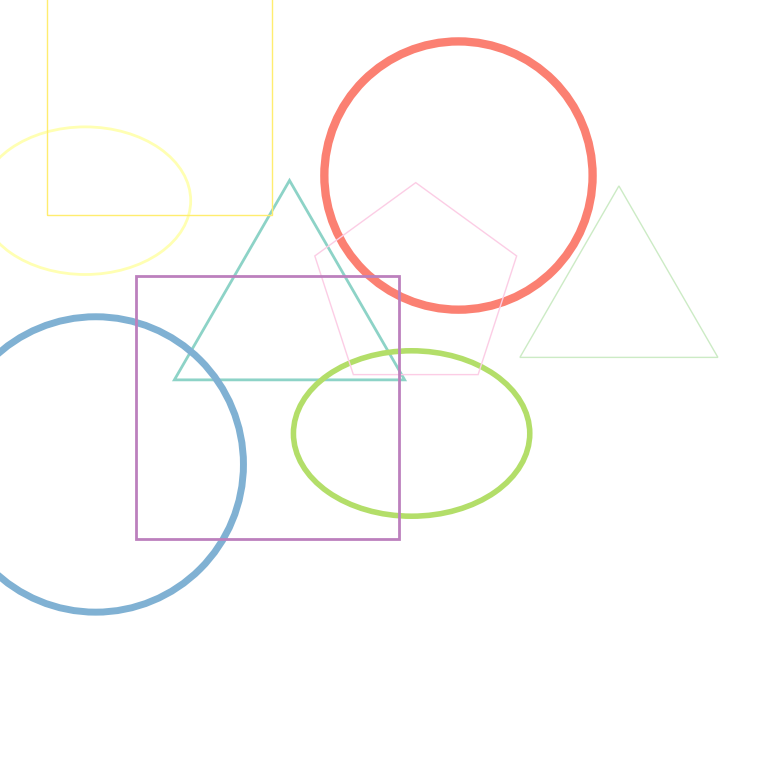[{"shape": "triangle", "thickness": 1, "radius": 0.86, "center": [0.376, 0.593]}, {"shape": "oval", "thickness": 1, "radius": 0.68, "center": [0.111, 0.739]}, {"shape": "circle", "thickness": 3, "radius": 0.87, "center": [0.595, 0.772]}, {"shape": "circle", "thickness": 2.5, "radius": 0.96, "center": [0.124, 0.397]}, {"shape": "oval", "thickness": 2, "radius": 0.77, "center": [0.535, 0.437]}, {"shape": "pentagon", "thickness": 0.5, "radius": 0.69, "center": [0.54, 0.625]}, {"shape": "square", "thickness": 1, "radius": 0.85, "center": [0.347, 0.471]}, {"shape": "triangle", "thickness": 0.5, "radius": 0.74, "center": [0.804, 0.61]}, {"shape": "square", "thickness": 0.5, "radius": 0.73, "center": [0.207, 0.867]}]